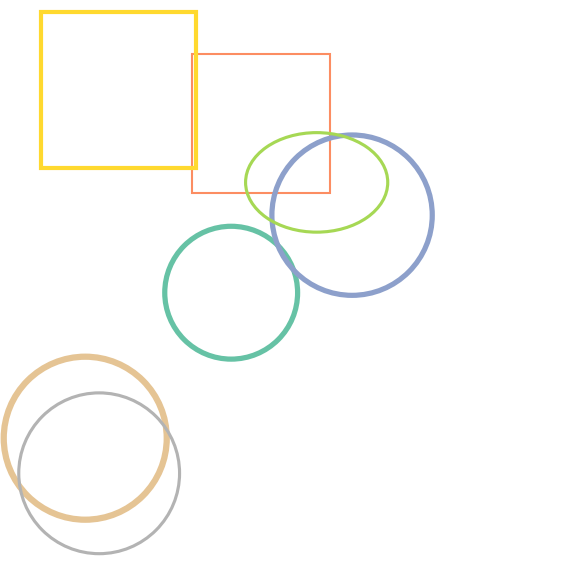[{"shape": "circle", "thickness": 2.5, "radius": 0.58, "center": [0.4, 0.492]}, {"shape": "square", "thickness": 1, "radius": 0.6, "center": [0.452, 0.785]}, {"shape": "circle", "thickness": 2.5, "radius": 0.69, "center": [0.61, 0.627]}, {"shape": "oval", "thickness": 1.5, "radius": 0.62, "center": [0.548, 0.683]}, {"shape": "square", "thickness": 2, "radius": 0.67, "center": [0.205, 0.844]}, {"shape": "circle", "thickness": 3, "radius": 0.71, "center": [0.148, 0.24]}, {"shape": "circle", "thickness": 1.5, "radius": 0.7, "center": [0.172, 0.18]}]